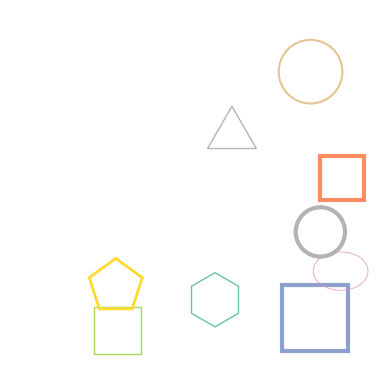[{"shape": "hexagon", "thickness": 1, "radius": 0.35, "center": [0.558, 0.221]}, {"shape": "square", "thickness": 3, "radius": 0.29, "center": [0.888, 0.538]}, {"shape": "square", "thickness": 3, "radius": 0.43, "center": [0.819, 0.174]}, {"shape": "oval", "thickness": 0.5, "radius": 0.36, "center": [0.885, 0.296]}, {"shape": "square", "thickness": 1, "radius": 0.31, "center": [0.306, 0.142]}, {"shape": "pentagon", "thickness": 2, "radius": 0.36, "center": [0.301, 0.257]}, {"shape": "circle", "thickness": 1.5, "radius": 0.41, "center": [0.807, 0.814]}, {"shape": "triangle", "thickness": 1, "radius": 0.37, "center": [0.602, 0.651]}, {"shape": "circle", "thickness": 3, "radius": 0.32, "center": [0.832, 0.398]}]